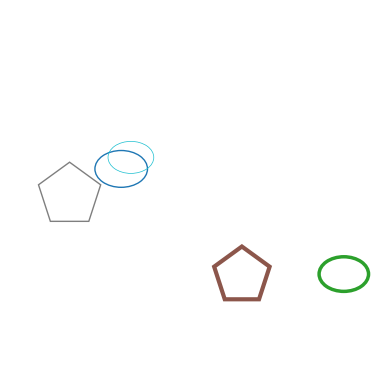[{"shape": "oval", "thickness": 1, "radius": 0.34, "center": [0.315, 0.561]}, {"shape": "oval", "thickness": 2.5, "radius": 0.32, "center": [0.893, 0.288]}, {"shape": "pentagon", "thickness": 3, "radius": 0.38, "center": [0.628, 0.284]}, {"shape": "pentagon", "thickness": 1, "radius": 0.42, "center": [0.181, 0.494]}, {"shape": "oval", "thickness": 0.5, "radius": 0.3, "center": [0.34, 0.591]}]